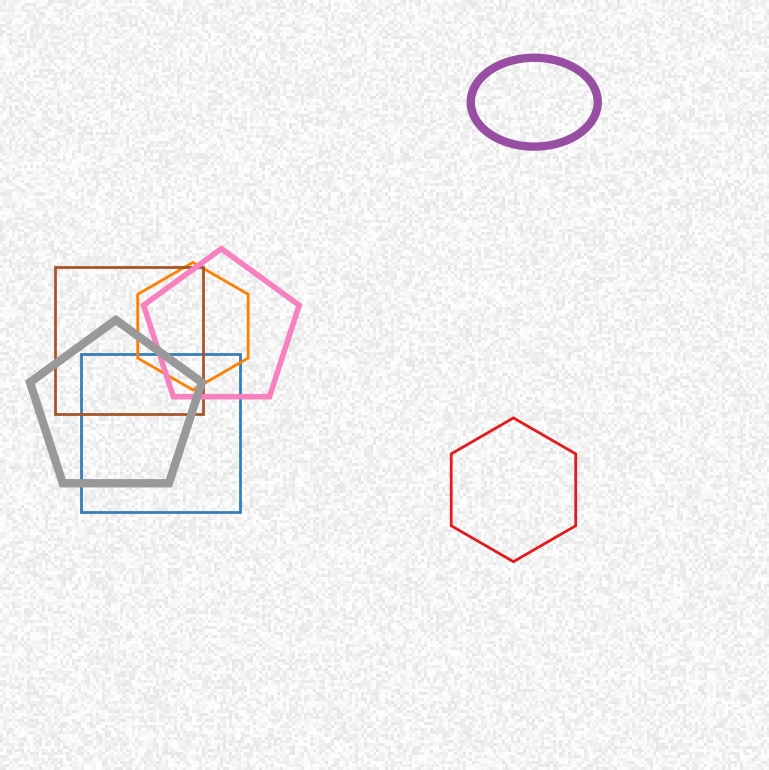[{"shape": "hexagon", "thickness": 1, "radius": 0.47, "center": [0.667, 0.364]}, {"shape": "square", "thickness": 1, "radius": 0.51, "center": [0.209, 0.438]}, {"shape": "oval", "thickness": 3, "radius": 0.41, "center": [0.694, 0.867]}, {"shape": "hexagon", "thickness": 1, "radius": 0.41, "center": [0.251, 0.576]}, {"shape": "square", "thickness": 1, "radius": 0.48, "center": [0.168, 0.558]}, {"shape": "pentagon", "thickness": 2, "radius": 0.53, "center": [0.288, 0.571]}, {"shape": "pentagon", "thickness": 3, "radius": 0.59, "center": [0.15, 0.467]}]